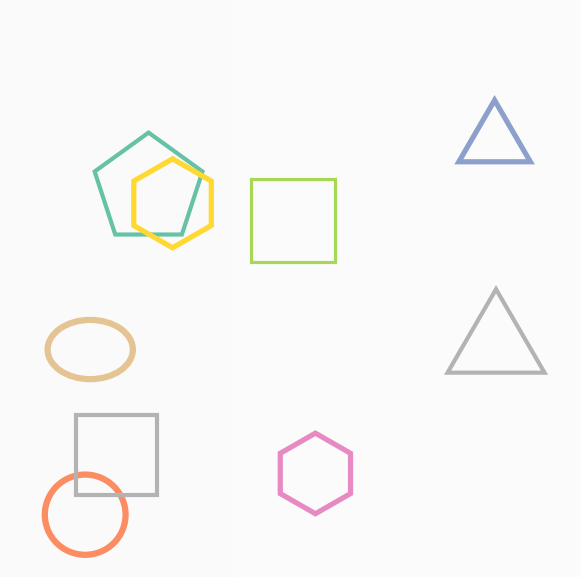[{"shape": "pentagon", "thickness": 2, "radius": 0.49, "center": [0.256, 0.672]}, {"shape": "circle", "thickness": 3, "radius": 0.35, "center": [0.147, 0.108]}, {"shape": "triangle", "thickness": 2.5, "radius": 0.36, "center": [0.851, 0.755]}, {"shape": "hexagon", "thickness": 2.5, "radius": 0.35, "center": [0.543, 0.179]}, {"shape": "square", "thickness": 1.5, "radius": 0.36, "center": [0.504, 0.617]}, {"shape": "hexagon", "thickness": 2.5, "radius": 0.38, "center": [0.297, 0.647]}, {"shape": "oval", "thickness": 3, "radius": 0.37, "center": [0.155, 0.394]}, {"shape": "triangle", "thickness": 2, "radius": 0.48, "center": [0.853, 0.402]}, {"shape": "square", "thickness": 2, "radius": 0.35, "center": [0.2, 0.211]}]